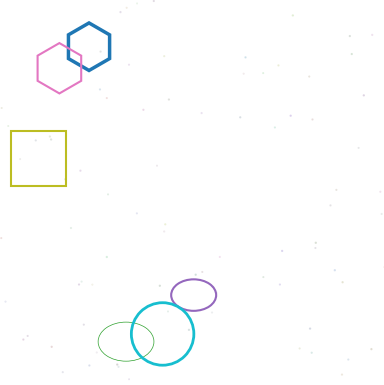[{"shape": "hexagon", "thickness": 2.5, "radius": 0.31, "center": [0.231, 0.879]}, {"shape": "oval", "thickness": 0.5, "radius": 0.36, "center": [0.327, 0.113]}, {"shape": "oval", "thickness": 1.5, "radius": 0.29, "center": [0.503, 0.234]}, {"shape": "hexagon", "thickness": 1.5, "radius": 0.33, "center": [0.154, 0.823]}, {"shape": "square", "thickness": 1.5, "radius": 0.36, "center": [0.101, 0.588]}, {"shape": "circle", "thickness": 2, "radius": 0.41, "center": [0.422, 0.133]}]